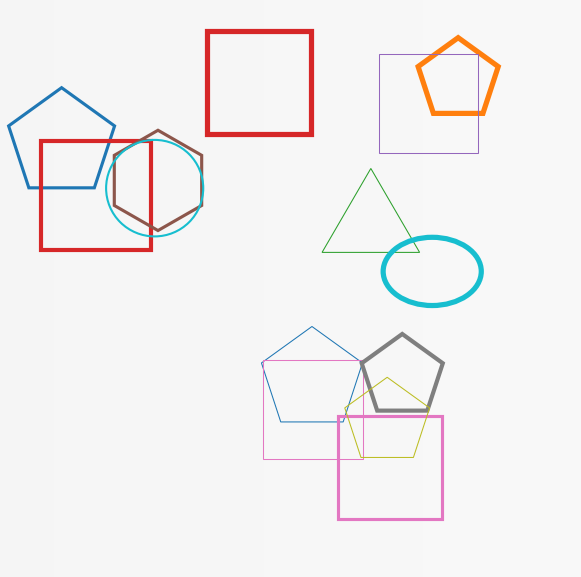[{"shape": "pentagon", "thickness": 1.5, "radius": 0.48, "center": [0.106, 0.751]}, {"shape": "pentagon", "thickness": 0.5, "radius": 0.46, "center": [0.537, 0.342]}, {"shape": "pentagon", "thickness": 2.5, "radius": 0.36, "center": [0.788, 0.861]}, {"shape": "triangle", "thickness": 0.5, "radius": 0.48, "center": [0.638, 0.611]}, {"shape": "square", "thickness": 2, "radius": 0.48, "center": [0.165, 0.661]}, {"shape": "square", "thickness": 2.5, "radius": 0.44, "center": [0.446, 0.856]}, {"shape": "square", "thickness": 0.5, "radius": 0.43, "center": [0.738, 0.82]}, {"shape": "hexagon", "thickness": 1.5, "radius": 0.43, "center": [0.272, 0.687]}, {"shape": "square", "thickness": 1.5, "radius": 0.45, "center": [0.671, 0.19]}, {"shape": "square", "thickness": 0.5, "radius": 0.43, "center": [0.539, 0.291]}, {"shape": "pentagon", "thickness": 2, "radius": 0.37, "center": [0.692, 0.347]}, {"shape": "pentagon", "thickness": 0.5, "radius": 0.38, "center": [0.666, 0.269]}, {"shape": "oval", "thickness": 2.5, "radius": 0.42, "center": [0.744, 0.529]}, {"shape": "circle", "thickness": 1, "radius": 0.42, "center": [0.266, 0.673]}]